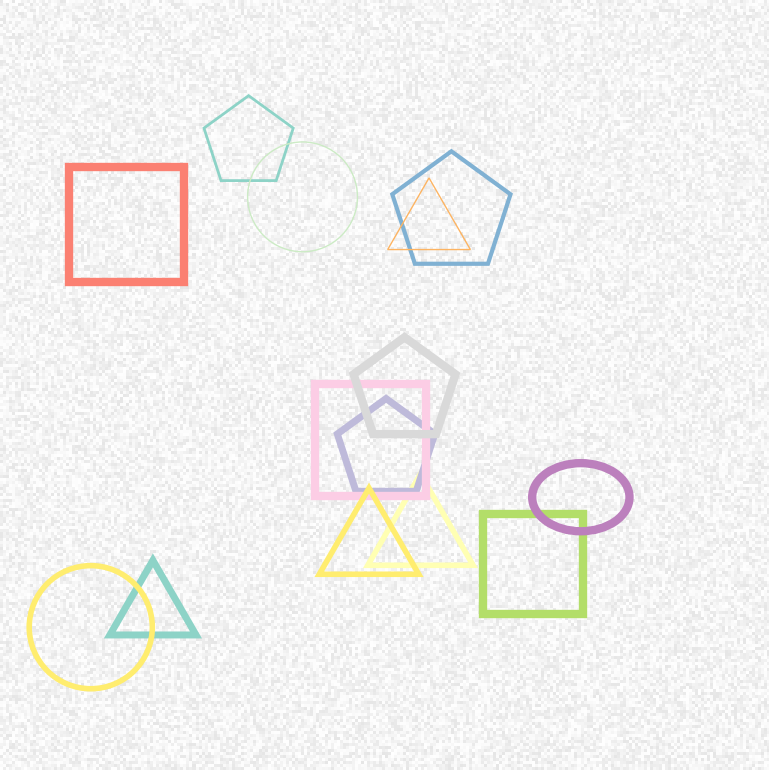[{"shape": "triangle", "thickness": 2.5, "radius": 0.32, "center": [0.199, 0.208]}, {"shape": "pentagon", "thickness": 1, "radius": 0.3, "center": [0.323, 0.815]}, {"shape": "triangle", "thickness": 2, "radius": 0.39, "center": [0.546, 0.305]}, {"shape": "pentagon", "thickness": 2.5, "radius": 0.33, "center": [0.501, 0.416]}, {"shape": "square", "thickness": 3, "radius": 0.37, "center": [0.164, 0.708]}, {"shape": "pentagon", "thickness": 1.5, "radius": 0.4, "center": [0.586, 0.723]}, {"shape": "triangle", "thickness": 0.5, "radius": 0.31, "center": [0.557, 0.707]}, {"shape": "square", "thickness": 3, "radius": 0.32, "center": [0.692, 0.268]}, {"shape": "square", "thickness": 3, "radius": 0.36, "center": [0.481, 0.429]}, {"shape": "pentagon", "thickness": 3, "radius": 0.35, "center": [0.525, 0.492]}, {"shape": "oval", "thickness": 3, "radius": 0.32, "center": [0.754, 0.354]}, {"shape": "circle", "thickness": 0.5, "radius": 0.36, "center": [0.393, 0.744]}, {"shape": "triangle", "thickness": 2, "radius": 0.37, "center": [0.479, 0.292]}, {"shape": "circle", "thickness": 2, "radius": 0.4, "center": [0.118, 0.185]}]